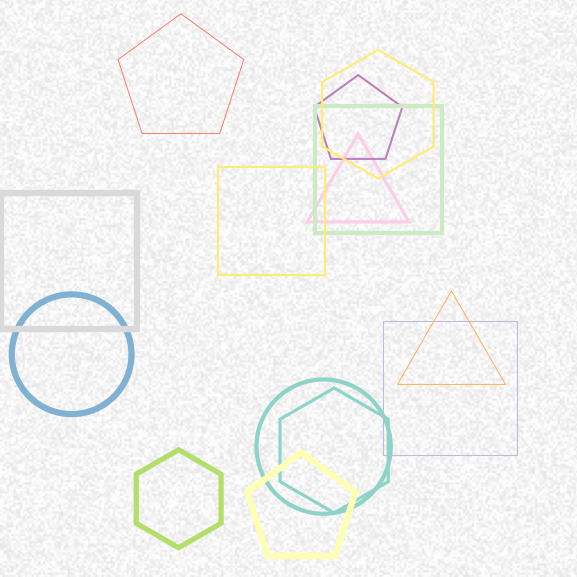[{"shape": "hexagon", "thickness": 1.5, "radius": 0.54, "center": [0.579, 0.219]}, {"shape": "circle", "thickness": 2, "radius": 0.58, "center": [0.56, 0.226]}, {"shape": "pentagon", "thickness": 3, "radius": 0.49, "center": [0.522, 0.117]}, {"shape": "square", "thickness": 0.5, "radius": 0.58, "center": [0.779, 0.327]}, {"shape": "pentagon", "thickness": 0.5, "radius": 0.57, "center": [0.313, 0.861]}, {"shape": "circle", "thickness": 3, "radius": 0.52, "center": [0.124, 0.386]}, {"shape": "triangle", "thickness": 0.5, "radius": 0.54, "center": [0.782, 0.387]}, {"shape": "hexagon", "thickness": 2.5, "radius": 0.42, "center": [0.309, 0.136]}, {"shape": "triangle", "thickness": 1.5, "radius": 0.51, "center": [0.62, 0.666]}, {"shape": "square", "thickness": 3, "radius": 0.59, "center": [0.12, 0.547]}, {"shape": "pentagon", "thickness": 1, "radius": 0.4, "center": [0.62, 0.789]}, {"shape": "square", "thickness": 2, "radius": 0.55, "center": [0.655, 0.705]}, {"shape": "hexagon", "thickness": 1, "radius": 0.56, "center": [0.654, 0.801]}, {"shape": "square", "thickness": 1, "radius": 0.46, "center": [0.47, 0.617]}]